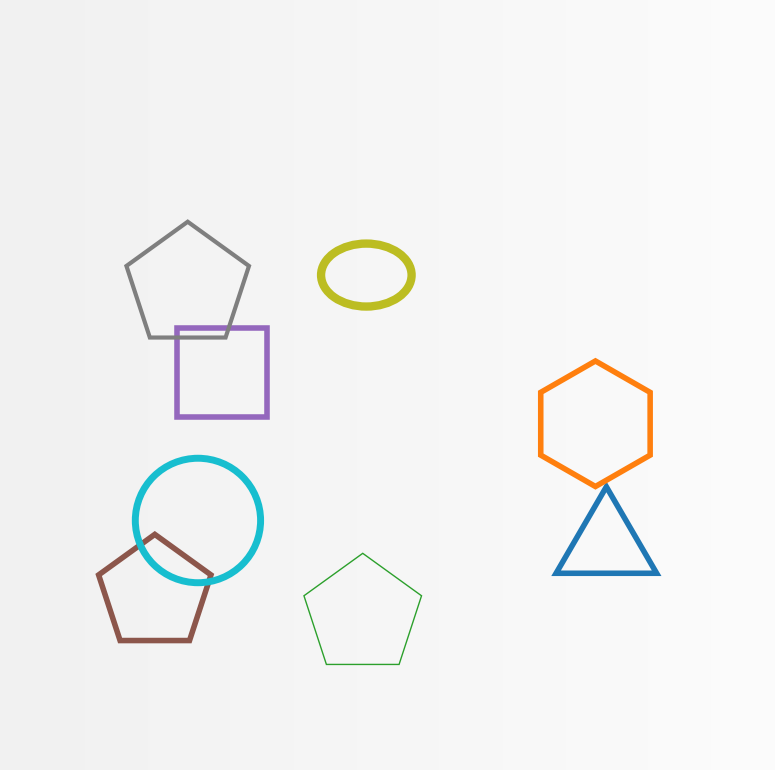[{"shape": "triangle", "thickness": 2, "radius": 0.37, "center": [0.782, 0.293]}, {"shape": "hexagon", "thickness": 2, "radius": 0.41, "center": [0.768, 0.45]}, {"shape": "pentagon", "thickness": 0.5, "radius": 0.4, "center": [0.468, 0.202]}, {"shape": "square", "thickness": 2, "radius": 0.29, "center": [0.287, 0.516]}, {"shape": "pentagon", "thickness": 2, "radius": 0.38, "center": [0.2, 0.23]}, {"shape": "pentagon", "thickness": 1.5, "radius": 0.42, "center": [0.242, 0.629]}, {"shape": "oval", "thickness": 3, "radius": 0.29, "center": [0.473, 0.643]}, {"shape": "circle", "thickness": 2.5, "radius": 0.4, "center": [0.255, 0.324]}]